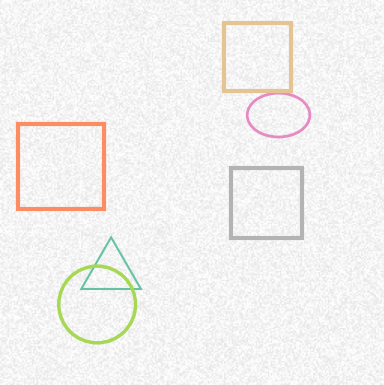[{"shape": "triangle", "thickness": 1.5, "radius": 0.45, "center": [0.289, 0.294]}, {"shape": "square", "thickness": 3, "radius": 0.56, "center": [0.159, 0.568]}, {"shape": "oval", "thickness": 2, "radius": 0.41, "center": [0.723, 0.701]}, {"shape": "circle", "thickness": 2.5, "radius": 0.5, "center": [0.252, 0.209]}, {"shape": "square", "thickness": 3, "radius": 0.44, "center": [0.669, 0.853]}, {"shape": "square", "thickness": 3, "radius": 0.46, "center": [0.692, 0.472]}]